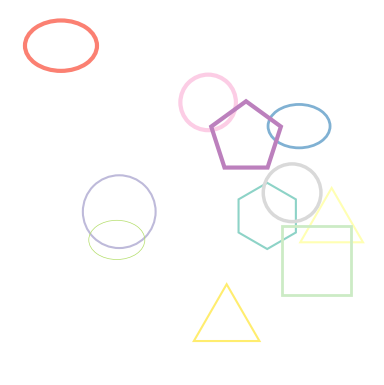[{"shape": "hexagon", "thickness": 1.5, "radius": 0.43, "center": [0.694, 0.439]}, {"shape": "triangle", "thickness": 1.5, "radius": 0.47, "center": [0.861, 0.418]}, {"shape": "circle", "thickness": 1.5, "radius": 0.47, "center": [0.31, 0.45]}, {"shape": "oval", "thickness": 3, "radius": 0.47, "center": [0.158, 0.881]}, {"shape": "oval", "thickness": 2, "radius": 0.4, "center": [0.777, 0.672]}, {"shape": "oval", "thickness": 0.5, "radius": 0.36, "center": [0.303, 0.377]}, {"shape": "circle", "thickness": 3, "radius": 0.36, "center": [0.541, 0.734]}, {"shape": "circle", "thickness": 2.5, "radius": 0.37, "center": [0.759, 0.499]}, {"shape": "pentagon", "thickness": 3, "radius": 0.48, "center": [0.639, 0.642]}, {"shape": "square", "thickness": 2, "radius": 0.45, "center": [0.823, 0.323]}, {"shape": "triangle", "thickness": 1.5, "radius": 0.49, "center": [0.589, 0.163]}]